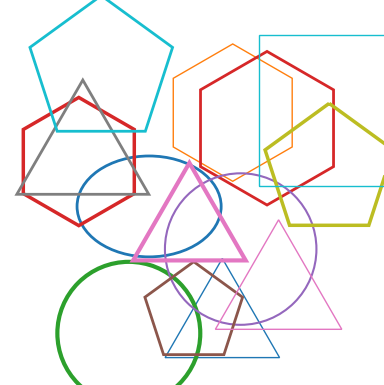[{"shape": "oval", "thickness": 2, "radius": 0.94, "center": [0.387, 0.464]}, {"shape": "triangle", "thickness": 1, "radius": 0.86, "center": [0.577, 0.157]}, {"shape": "hexagon", "thickness": 1, "radius": 0.89, "center": [0.604, 0.707]}, {"shape": "circle", "thickness": 3, "radius": 0.93, "center": [0.335, 0.134]}, {"shape": "hexagon", "thickness": 2.5, "radius": 0.83, "center": [0.205, 0.58]}, {"shape": "hexagon", "thickness": 2, "radius": 1.0, "center": [0.694, 0.667]}, {"shape": "circle", "thickness": 1.5, "radius": 0.98, "center": [0.625, 0.353]}, {"shape": "pentagon", "thickness": 2, "radius": 0.67, "center": [0.503, 0.187]}, {"shape": "triangle", "thickness": 3, "radius": 0.84, "center": [0.492, 0.408]}, {"shape": "triangle", "thickness": 1, "radius": 0.95, "center": [0.724, 0.239]}, {"shape": "triangle", "thickness": 2, "radius": 0.99, "center": [0.215, 0.594]}, {"shape": "pentagon", "thickness": 2.5, "radius": 0.88, "center": [0.855, 0.556]}, {"shape": "square", "thickness": 1, "radius": 0.98, "center": [0.869, 0.714]}, {"shape": "pentagon", "thickness": 2, "radius": 0.97, "center": [0.263, 0.817]}]